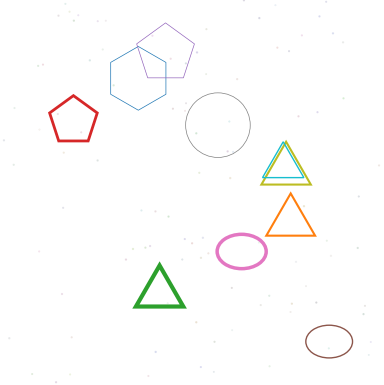[{"shape": "hexagon", "thickness": 0.5, "radius": 0.41, "center": [0.359, 0.797]}, {"shape": "triangle", "thickness": 1.5, "radius": 0.37, "center": [0.755, 0.424]}, {"shape": "triangle", "thickness": 3, "radius": 0.36, "center": [0.415, 0.239]}, {"shape": "pentagon", "thickness": 2, "radius": 0.33, "center": [0.191, 0.687]}, {"shape": "pentagon", "thickness": 0.5, "radius": 0.39, "center": [0.43, 0.862]}, {"shape": "oval", "thickness": 1, "radius": 0.3, "center": [0.855, 0.113]}, {"shape": "oval", "thickness": 2.5, "radius": 0.32, "center": [0.628, 0.347]}, {"shape": "circle", "thickness": 0.5, "radius": 0.42, "center": [0.566, 0.675]}, {"shape": "triangle", "thickness": 1.5, "radius": 0.37, "center": [0.743, 0.558]}, {"shape": "triangle", "thickness": 1, "radius": 0.31, "center": [0.736, 0.57]}]